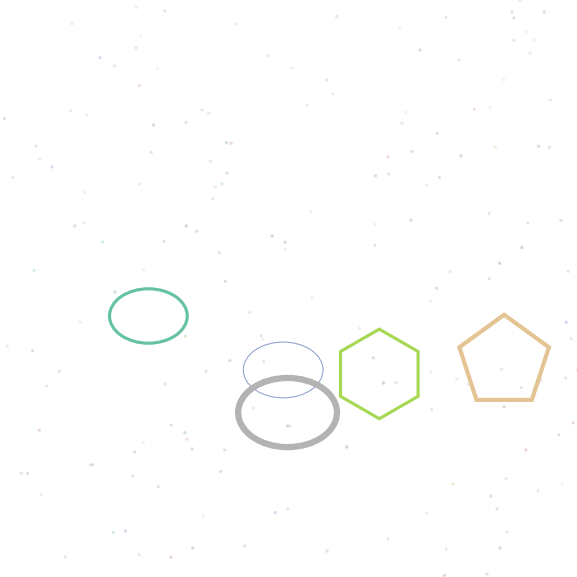[{"shape": "oval", "thickness": 1.5, "radius": 0.34, "center": [0.257, 0.452]}, {"shape": "oval", "thickness": 0.5, "radius": 0.35, "center": [0.49, 0.359]}, {"shape": "hexagon", "thickness": 1.5, "radius": 0.39, "center": [0.657, 0.352]}, {"shape": "pentagon", "thickness": 2, "radius": 0.41, "center": [0.873, 0.373]}, {"shape": "oval", "thickness": 3, "radius": 0.43, "center": [0.498, 0.285]}]